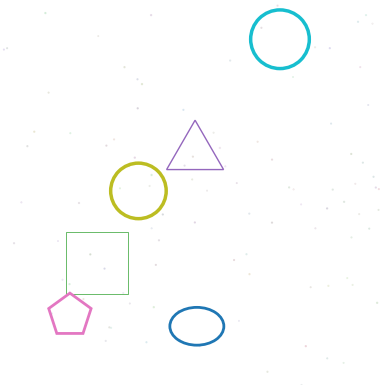[{"shape": "oval", "thickness": 2, "radius": 0.35, "center": [0.511, 0.153]}, {"shape": "square", "thickness": 0.5, "radius": 0.4, "center": [0.252, 0.317]}, {"shape": "triangle", "thickness": 1, "radius": 0.43, "center": [0.507, 0.602]}, {"shape": "pentagon", "thickness": 2, "radius": 0.29, "center": [0.182, 0.181]}, {"shape": "circle", "thickness": 2.5, "radius": 0.36, "center": [0.36, 0.504]}, {"shape": "circle", "thickness": 2.5, "radius": 0.38, "center": [0.727, 0.898]}]